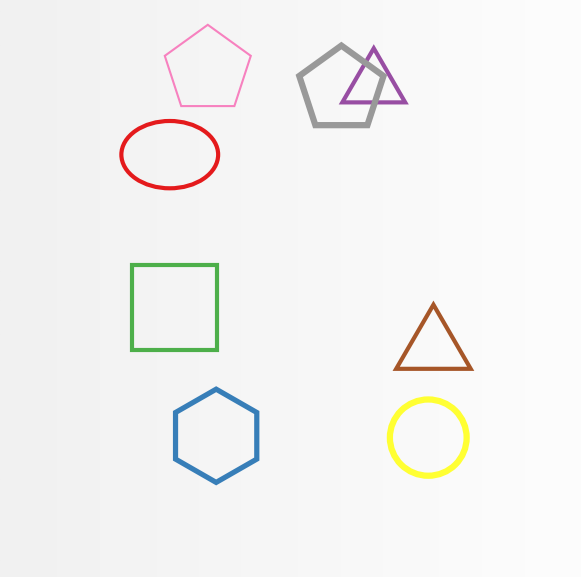[{"shape": "oval", "thickness": 2, "radius": 0.42, "center": [0.292, 0.731]}, {"shape": "hexagon", "thickness": 2.5, "radius": 0.4, "center": [0.372, 0.245]}, {"shape": "square", "thickness": 2, "radius": 0.37, "center": [0.3, 0.467]}, {"shape": "triangle", "thickness": 2, "radius": 0.31, "center": [0.643, 0.853]}, {"shape": "circle", "thickness": 3, "radius": 0.33, "center": [0.737, 0.241]}, {"shape": "triangle", "thickness": 2, "radius": 0.37, "center": [0.746, 0.397]}, {"shape": "pentagon", "thickness": 1, "radius": 0.39, "center": [0.357, 0.878]}, {"shape": "pentagon", "thickness": 3, "radius": 0.38, "center": [0.587, 0.844]}]